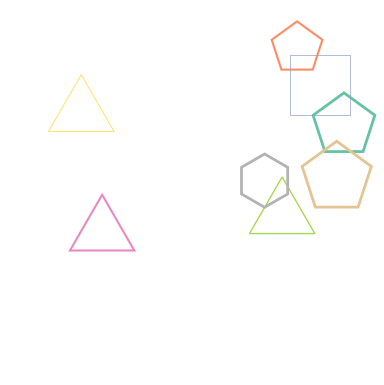[{"shape": "pentagon", "thickness": 2, "radius": 0.42, "center": [0.893, 0.675]}, {"shape": "pentagon", "thickness": 1.5, "radius": 0.35, "center": [0.772, 0.875]}, {"shape": "square", "thickness": 0.5, "radius": 0.39, "center": [0.831, 0.779]}, {"shape": "triangle", "thickness": 1.5, "radius": 0.48, "center": [0.265, 0.398]}, {"shape": "triangle", "thickness": 1, "radius": 0.49, "center": [0.733, 0.442]}, {"shape": "triangle", "thickness": 0.5, "radius": 0.49, "center": [0.211, 0.708]}, {"shape": "pentagon", "thickness": 2, "radius": 0.47, "center": [0.875, 0.539]}, {"shape": "hexagon", "thickness": 2, "radius": 0.35, "center": [0.687, 0.531]}]